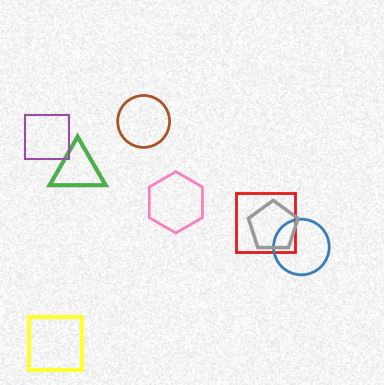[{"shape": "square", "thickness": 2, "radius": 0.38, "center": [0.689, 0.423]}, {"shape": "circle", "thickness": 2, "radius": 0.36, "center": [0.783, 0.358]}, {"shape": "triangle", "thickness": 3, "radius": 0.42, "center": [0.202, 0.561]}, {"shape": "square", "thickness": 1.5, "radius": 0.29, "center": [0.121, 0.644]}, {"shape": "square", "thickness": 3, "radius": 0.35, "center": [0.144, 0.107]}, {"shape": "circle", "thickness": 2, "radius": 0.34, "center": [0.373, 0.685]}, {"shape": "hexagon", "thickness": 2, "radius": 0.4, "center": [0.457, 0.474]}, {"shape": "pentagon", "thickness": 2.5, "radius": 0.34, "center": [0.71, 0.412]}]